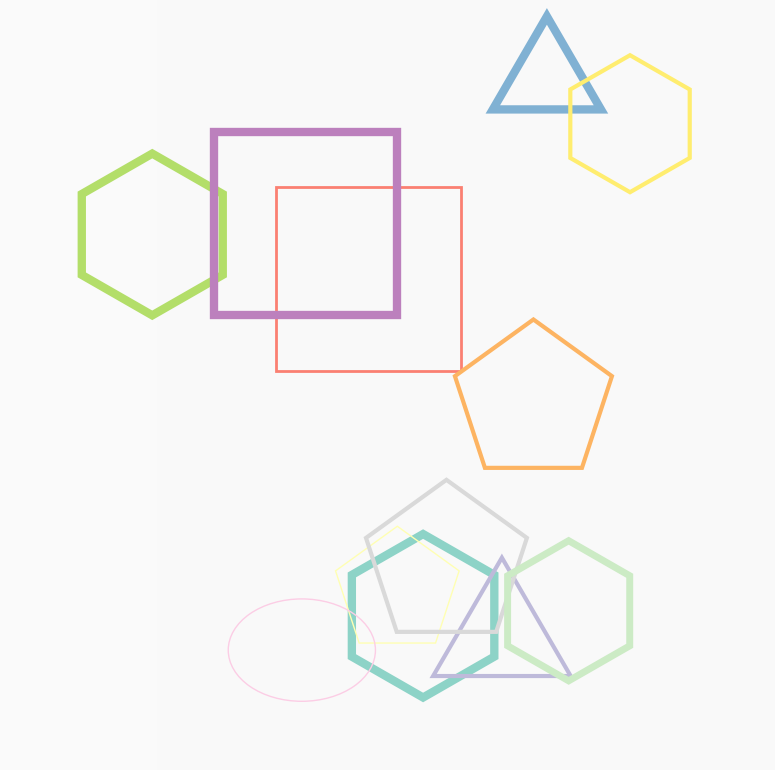[{"shape": "hexagon", "thickness": 3, "radius": 0.53, "center": [0.546, 0.2]}, {"shape": "pentagon", "thickness": 0.5, "radius": 0.42, "center": [0.513, 0.233]}, {"shape": "triangle", "thickness": 1.5, "radius": 0.51, "center": [0.648, 0.173]}, {"shape": "square", "thickness": 1, "radius": 0.6, "center": [0.476, 0.638]}, {"shape": "triangle", "thickness": 3, "radius": 0.4, "center": [0.706, 0.898]}, {"shape": "pentagon", "thickness": 1.5, "radius": 0.53, "center": [0.688, 0.479]}, {"shape": "hexagon", "thickness": 3, "radius": 0.53, "center": [0.196, 0.696]}, {"shape": "oval", "thickness": 0.5, "radius": 0.47, "center": [0.389, 0.156]}, {"shape": "pentagon", "thickness": 1.5, "radius": 0.55, "center": [0.576, 0.268]}, {"shape": "square", "thickness": 3, "radius": 0.59, "center": [0.394, 0.71]}, {"shape": "hexagon", "thickness": 2.5, "radius": 0.45, "center": [0.734, 0.207]}, {"shape": "hexagon", "thickness": 1.5, "radius": 0.44, "center": [0.813, 0.839]}]